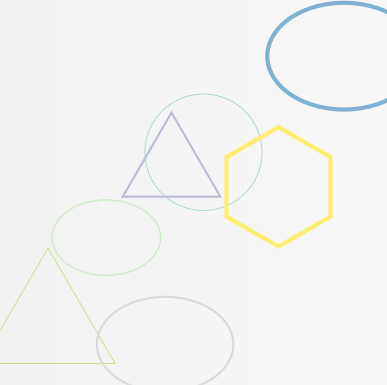[{"shape": "circle", "thickness": 0.5, "radius": 0.76, "center": [0.525, 0.605]}, {"shape": "triangle", "thickness": 1.5, "radius": 0.73, "center": [0.443, 0.562]}, {"shape": "oval", "thickness": 3, "radius": 0.99, "center": [0.888, 0.854]}, {"shape": "triangle", "thickness": 0.5, "radius": 1.0, "center": [0.124, 0.156]}, {"shape": "oval", "thickness": 1.5, "radius": 0.88, "center": [0.426, 0.106]}, {"shape": "oval", "thickness": 1, "radius": 0.7, "center": [0.274, 0.383]}, {"shape": "hexagon", "thickness": 3, "radius": 0.77, "center": [0.719, 0.515]}]